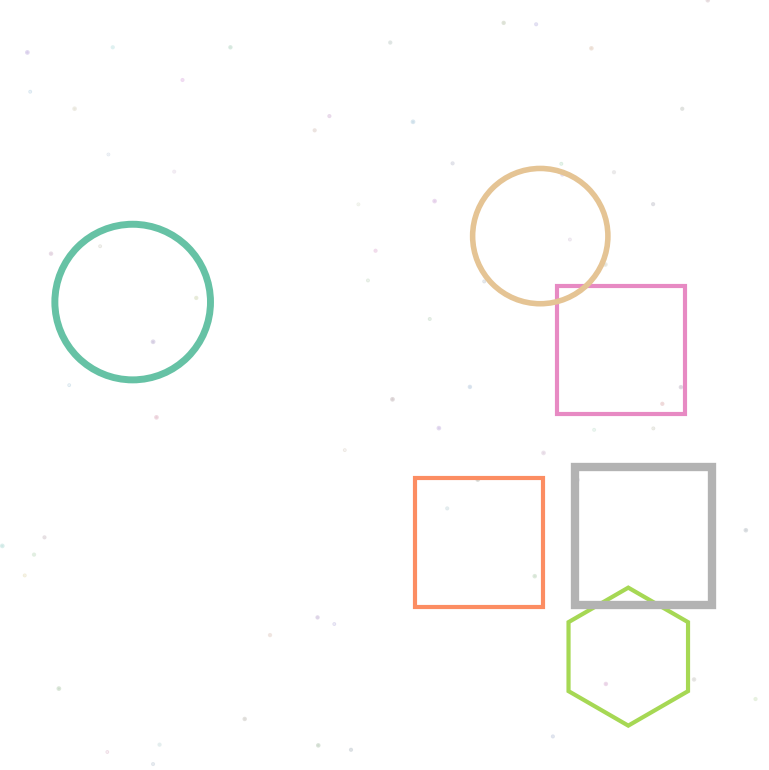[{"shape": "circle", "thickness": 2.5, "radius": 0.51, "center": [0.172, 0.608]}, {"shape": "square", "thickness": 1.5, "radius": 0.42, "center": [0.622, 0.296]}, {"shape": "square", "thickness": 1.5, "radius": 0.41, "center": [0.807, 0.545]}, {"shape": "hexagon", "thickness": 1.5, "radius": 0.45, "center": [0.816, 0.147]}, {"shape": "circle", "thickness": 2, "radius": 0.44, "center": [0.702, 0.693]}, {"shape": "square", "thickness": 3, "radius": 0.45, "center": [0.836, 0.304]}]